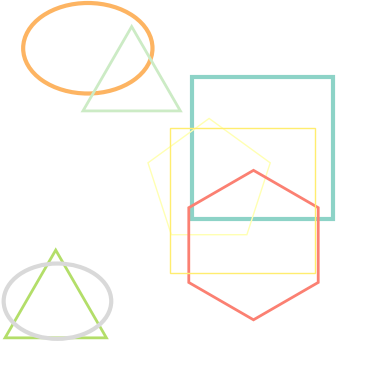[{"shape": "square", "thickness": 3, "radius": 0.92, "center": [0.682, 0.615]}, {"shape": "pentagon", "thickness": 1, "radius": 0.83, "center": [0.543, 0.525]}, {"shape": "hexagon", "thickness": 2, "radius": 0.97, "center": [0.658, 0.363]}, {"shape": "oval", "thickness": 3, "radius": 0.84, "center": [0.228, 0.875]}, {"shape": "triangle", "thickness": 2, "radius": 0.76, "center": [0.145, 0.198]}, {"shape": "oval", "thickness": 3, "radius": 0.7, "center": [0.149, 0.218]}, {"shape": "triangle", "thickness": 2, "radius": 0.73, "center": [0.342, 0.785]}, {"shape": "square", "thickness": 1, "radius": 0.94, "center": [0.629, 0.479]}]